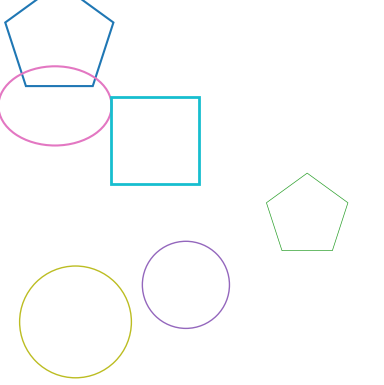[{"shape": "pentagon", "thickness": 1.5, "radius": 0.74, "center": [0.154, 0.896]}, {"shape": "pentagon", "thickness": 0.5, "radius": 0.56, "center": [0.798, 0.439]}, {"shape": "circle", "thickness": 1, "radius": 0.57, "center": [0.483, 0.26]}, {"shape": "oval", "thickness": 1.5, "radius": 0.73, "center": [0.143, 0.725]}, {"shape": "circle", "thickness": 1, "radius": 0.73, "center": [0.196, 0.164]}, {"shape": "square", "thickness": 2, "radius": 0.57, "center": [0.403, 0.635]}]